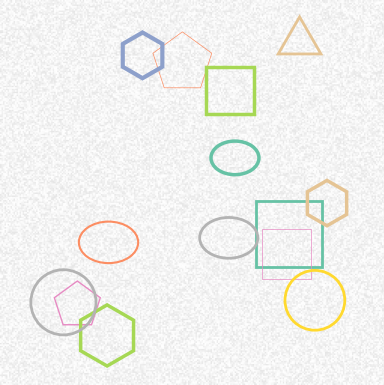[{"shape": "oval", "thickness": 2.5, "radius": 0.31, "center": [0.61, 0.59]}, {"shape": "square", "thickness": 2, "radius": 0.43, "center": [0.75, 0.392]}, {"shape": "pentagon", "thickness": 0.5, "radius": 0.4, "center": [0.474, 0.837]}, {"shape": "oval", "thickness": 1.5, "radius": 0.39, "center": [0.282, 0.371]}, {"shape": "hexagon", "thickness": 3, "radius": 0.3, "center": [0.37, 0.856]}, {"shape": "pentagon", "thickness": 1, "radius": 0.31, "center": [0.201, 0.207]}, {"shape": "square", "thickness": 0.5, "radius": 0.32, "center": [0.745, 0.34]}, {"shape": "hexagon", "thickness": 2.5, "radius": 0.4, "center": [0.278, 0.129]}, {"shape": "square", "thickness": 2.5, "radius": 0.31, "center": [0.598, 0.765]}, {"shape": "circle", "thickness": 2, "radius": 0.39, "center": [0.818, 0.22]}, {"shape": "triangle", "thickness": 2, "radius": 0.32, "center": [0.778, 0.892]}, {"shape": "hexagon", "thickness": 2.5, "radius": 0.29, "center": [0.849, 0.473]}, {"shape": "oval", "thickness": 2, "radius": 0.38, "center": [0.594, 0.382]}, {"shape": "circle", "thickness": 2, "radius": 0.42, "center": [0.165, 0.215]}]